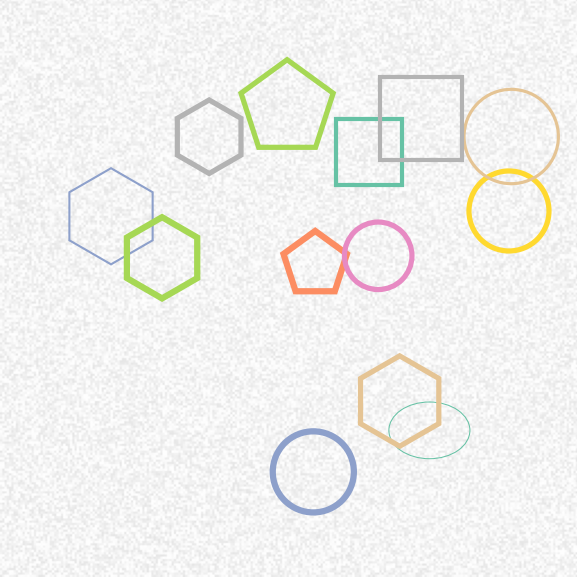[{"shape": "square", "thickness": 2, "radius": 0.29, "center": [0.639, 0.736]}, {"shape": "oval", "thickness": 0.5, "radius": 0.35, "center": [0.744, 0.254]}, {"shape": "pentagon", "thickness": 3, "radius": 0.29, "center": [0.546, 0.541]}, {"shape": "hexagon", "thickness": 1, "radius": 0.42, "center": [0.192, 0.625]}, {"shape": "circle", "thickness": 3, "radius": 0.35, "center": [0.543, 0.182]}, {"shape": "circle", "thickness": 2.5, "radius": 0.29, "center": [0.655, 0.556]}, {"shape": "pentagon", "thickness": 2.5, "radius": 0.42, "center": [0.497, 0.812]}, {"shape": "hexagon", "thickness": 3, "radius": 0.35, "center": [0.281, 0.553]}, {"shape": "circle", "thickness": 2.5, "radius": 0.35, "center": [0.881, 0.634]}, {"shape": "circle", "thickness": 1.5, "radius": 0.41, "center": [0.885, 0.763]}, {"shape": "hexagon", "thickness": 2.5, "radius": 0.39, "center": [0.692, 0.305]}, {"shape": "hexagon", "thickness": 2.5, "radius": 0.32, "center": [0.362, 0.762]}, {"shape": "square", "thickness": 2, "radius": 0.36, "center": [0.73, 0.794]}]